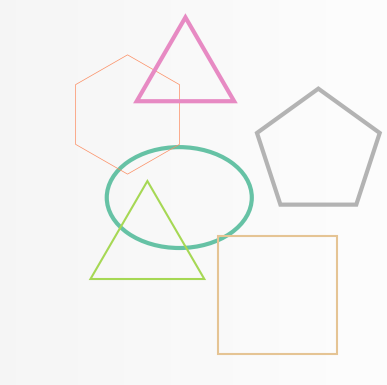[{"shape": "oval", "thickness": 3, "radius": 0.94, "center": [0.463, 0.487]}, {"shape": "hexagon", "thickness": 0.5, "radius": 0.77, "center": [0.329, 0.703]}, {"shape": "triangle", "thickness": 3, "radius": 0.73, "center": [0.479, 0.81]}, {"shape": "triangle", "thickness": 1.5, "radius": 0.85, "center": [0.38, 0.36]}, {"shape": "square", "thickness": 1.5, "radius": 0.77, "center": [0.717, 0.234]}, {"shape": "pentagon", "thickness": 3, "radius": 0.83, "center": [0.822, 0.603]}]